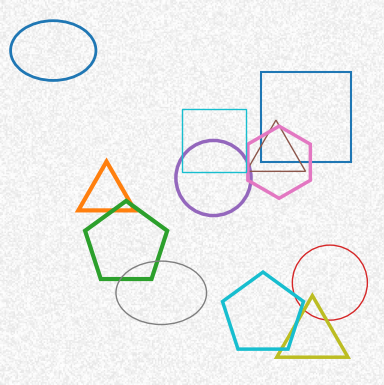[{"shape": "square", "thickness": 1.5, "radius": 0.59, "center": [0.796, 0.696]}, {"shape": "oval", "thickness": 2, "radius": 0.55, "center": [0.138, 0.869]}, {"shape": "triangle", "thickness": 3, "radius": 0.42, "center": [0.277, 0.496]}, {"shape": "pentagon", "thickness": 3, "radius": 0.56, "center": [0.328, 0.366]}, {"shape": "circle", "thickness": 1, "radius": 0.49, "center": [0.857, 0.266]}, {"shape": "circle", "thickness": 2.5, "radius": 0.49, "center": [0.554, 0.538]}, {"shape": "triangle", "thickness": 1, "radius": 0.44, "center": [0.717, 0.599]}, {"shape": "hexagon", "thickness": 2.5, "radius": 0.47, "center": [0.725, 0.579]}, {"shape": "oval", "thickness": 1, "radius": 0.59, "center": [0.419, 0.239]}, {"shape": "triangle", "thickness": 2.5, "radius": 0.53, "center": [0.811, 0.126]}, {"shape": "pentagon", "thickness": 2.5, "radius": 0.55, "center": [0.683, 0.183]}, {"shape": "square", "thickness": 1, "radius": 0.41, "center": [0.556, 0.635]}]